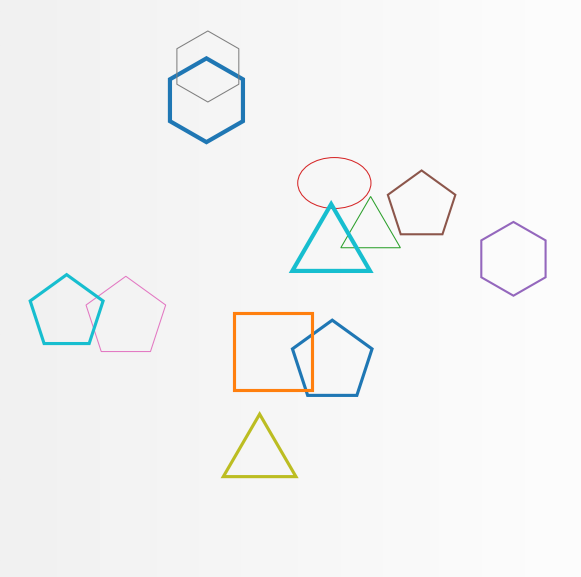[{"shape": "pentagon", "thickness": 1.5, "radius": 0.36, "center": [0.572, 0.373]}, {"shape": "hexagon", "thickness": 2, "radius": 0.36, "center": [0.355, 0.826]}, {"shape": "square", "thickness": 1.5, "radius": 0.33, "center": [0.469, 0.39]}, {"shape": "triangle", "thickness": 0.5, "radius": 0.3, "center": [0.638, 0.6]}, {"shape": "oval", "thickness": 0.5, "radius": 0.32, "center": [0.575, 0.682]}, {"shape": "hexagon", "thickness": 1, "radius": 0.32, "center": [0.883, 0.551]}, {"shape": "pentagon", "thickness": 1, "radius": 0.31, "center": [0.725, 0.643]}, {"shape": "pentagon", "thickness": 0.5, "radius": 0.36, "center": [0.217, 0.449]}, {"shape": "hexagon", "thickness": 0.5, "radius": 0.31, "center": [0.358, 0.884]}, {"shape": "triangle", "thickness": 1.5, "radius": 0.36, "center": [0.447, 0.21]}, {"shape": "triangle", "thickness": 2, "radius": 0.39, "center": [0.57, 0.569]}, {"shape": "pentagon", "thickness": 1.5, "radius": 0.33, "center": [0.115, 0.458]}]